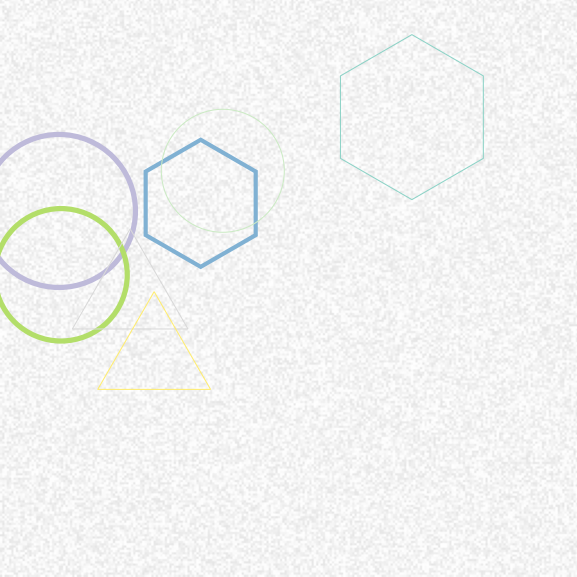[{"shape": "hexagon", "thickness": 0.5, "radius": 0.71, "center": [0.713, 0.796]}, {"shape": "circle", "thickness": 2.5, "radius": 0.66, "center": [0.102, 0.634]}, {"shape": "hexagon", "thickness": 2, "radius": 0.55, "center": [0.348, 0.647]}, {"shape": "circle", "thickness": 2.5, "radius": 0.57, "center": [0.106, 0.523]}, {"shape": "triangle", "thickness": 0.5, "radius": 0.58, "center": [0.225, 0.487]}, {"shape": "circle", "thickness": 0.5, "radius": 0.53, "center": [0.386, 0.703]}, {"shape": "triangle", "thickness": 0.5, "radius": 0.56, "center": [0.267, 0.381]}]